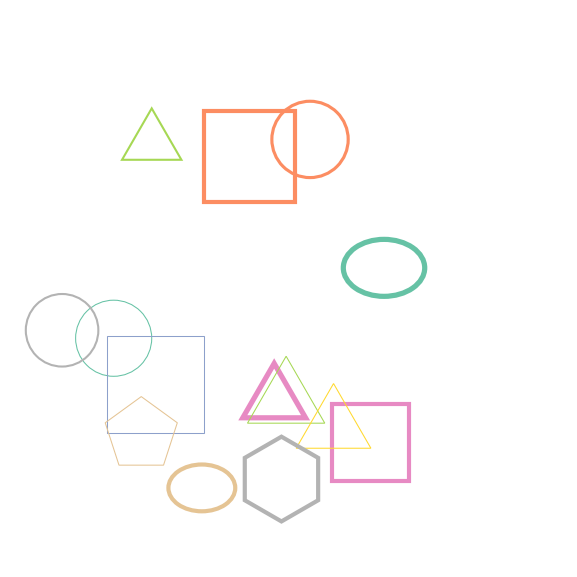[{"shape": "circle", "thickness": 0.5, "radius": 0.33, "center": [0.197, 0.413]}, {"shape": "oval", "thickness": 2.5, "radius": 0.35, "center": [0.665, 0.535]}, {"shape": "square", "thickness": 2, "radius": 0.39, "center": [0.431, 0.728]}, {"shape": "circle", "thickness": 1.5, "radius": 0.33, "center": [0.537, 0.758]}, {"shape": "square", "thickness": 0.5, "radius": 0.42, "center": [0.269, 0.333]}, {"shape": "square", "thickness": 2, "radius": 0.33, "center": [0.641, 0.233]}, {"shape": "triangle", "thickness": 2.5, "radius": 0.31, "center": [0.475, 0.307]}, {"shape": "triangle", "thickness": 0.5, "radius": 0.39, "center": [0.495, 0.305]}, {"shape": "triangle", "thickness": 1, "radius": 0.3, "center": [0.263, 0.752]}, {"shape": "triangle", "thickness": 0.5, "radius": 0.37, "center": [0.578, 0.26]}, {"shape": "oval", "thickness": 2, "radius": 0.29, "center": [0.349, 0.154]}, {"shape": "pentagon", "thickness": 0.5, "radius": 0.33, "center": [0.245, 0.247]}, {"shape": "hexagon", "thickness": 2, "radius": 0.37, "center": [0.487, 0.17]}, {"shape": "circle", "thickness": 1, "radius": 0.31, "center": [0.107, 0.427]}]